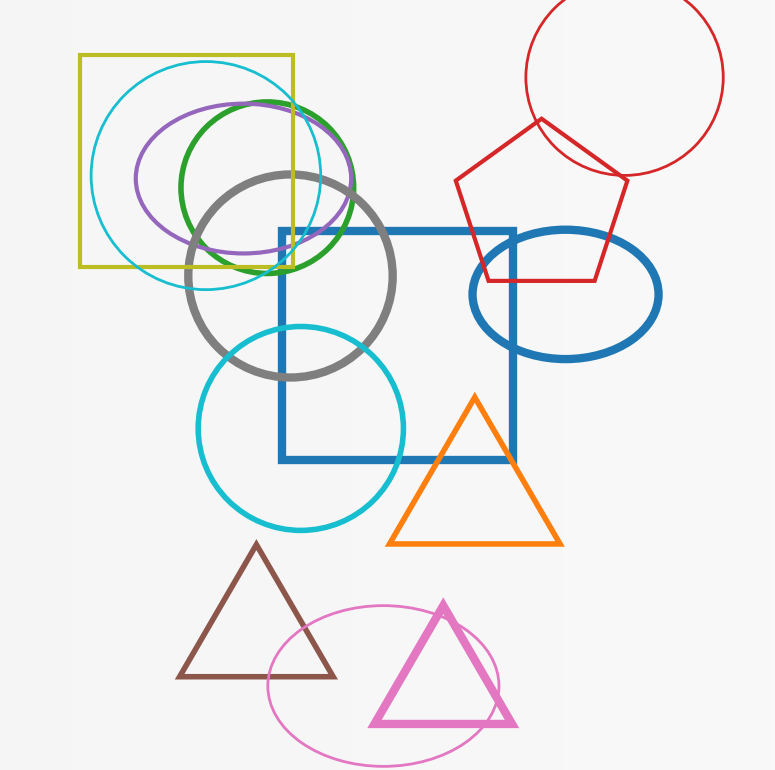[{"shape": "square", "thickness": 3, "radius": 0.74, "center": [0.513, 0.552]}, {"shape": "oval", "thickness": 3, "radius": 0.6, "center": [0.73, 0.618]}, {"shape": "triangle", "thickness": 2, "radius": 0.64, "center": [0.613, 0.357]}, {"shape": "circle", "thickness": 2, "radius": 0.56, "center": [0.345, 0.756]}, {"shape": "circle", "thickness": 1, "radius": 0.64, "center": [0.806, 0.9]}, {"shape": "pentagon", "thickness": 1.5, "radius": 0.58, "center": [0.699, 0.729]}, {"shape": "oval", "thickness": 1.5, "radius": 0.69, "center": [0.314, 0.768]}, {"shape": "triangle", "thickness": 2, "radius": 0.57, "center": [0.331, 0.178]}, {"shape": "oval", "thickness": 1, "radius": 0.75, "center": [0.495, 0.109]}, {"shape": "triangle", "thickness": 3, "radius": 0.51, "center": [0.572, 0.111]}, {"shape": "circle", "thickness": 3, "radius": 0.66, "center": [0.375, 0.642]}, {"shape": "square", "thickness": 1.5, "radius": 0.69, "center": [0.241, 0.791]}, {"shape": "circle", "thickness": 2, "radius": 0.66, "center": [0.388, 0.444]}, {"shape": "circle", "thickness": 1, "radius": 0.74, "center": [0.266, 0.772]}]